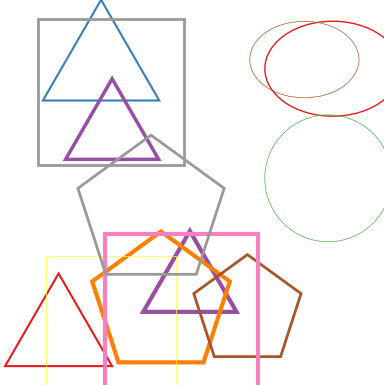[{"shape": "triangle", "thickness": 1.5, "radius": 0.8, "center": [0.152, 0.129]}, {"shape": "oval", "thickness": 1, "radius": 0.88, "center": [0.864, 0.822]}, {"shape": "triangle", "thickness": 1.5, "radius": 0.87, "center": [0.263, 0.826]}, {"shape": "circle", "thickness": 0.5, "radius": 0.82, "center": [0.852, 0.537]}, {"shape": "triangle", "thickness": 3, "radius": 0.7, "center": [0.493, 0.26]}, {"shape": "triangle", "thickness": 2.5, "radius": 0.7, "center": [0.291, 0.656]}, {"shape": "pentagon", "thickness": 3, "radius": 0.94, "center": [0.418, 0.211]}, {"shape": "square", "thickness": 0.5, "radius": 0.85, "center": [0.289, 0.165]}, {"shape": "pentagon", "thickness": 2, "radius": 0.73, "center": [0.643, 0.192]}, {"shape": "oval", "thickness": 0.5, "radius": 0.71, "center": [0.791, 0.845]}, {"shape": "square", "thickness": 3, "radius": 0.99, "center": [0.47, 0.195]}, {"shape": "pentagon", "thickness": 2, "radius": 1.0, "center": [0.392, 0.449]}, {"shape": "square", "thickness": 2, "radius": 0.95, "center": [0.288, 0.761]}]